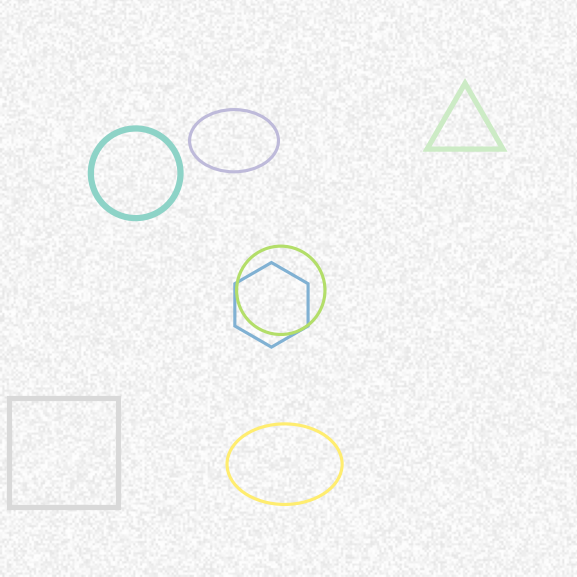[{"shape": "circle", "thickness": 3, "radius": 0.39, "center": [0.235, 0.699]}, {"shape": "oval", "thickness": 1.5, "radius": 0.38, "center": [0.405, 0.756]}, {"shape": "hexagon", "thickness": 1.5, "radius": 0.37, "center": [0.47, 0.471]}, {"shape": "circle", "thickness": 1.5, "radius": 0.38, "center": [0.486, 0.496]}, {"shape": "square", "thickness": 2.5, "radius": 0.47, "center": [0.11, 0.215]}, {"shape": "triangle", "thickness": 2.5, "radius": 0.38, "center": [0.805, 0.779]}, {"shape": "oval", "thickness": 1.5, "radius": 0.5, "center": [0.493, 0.195]}]